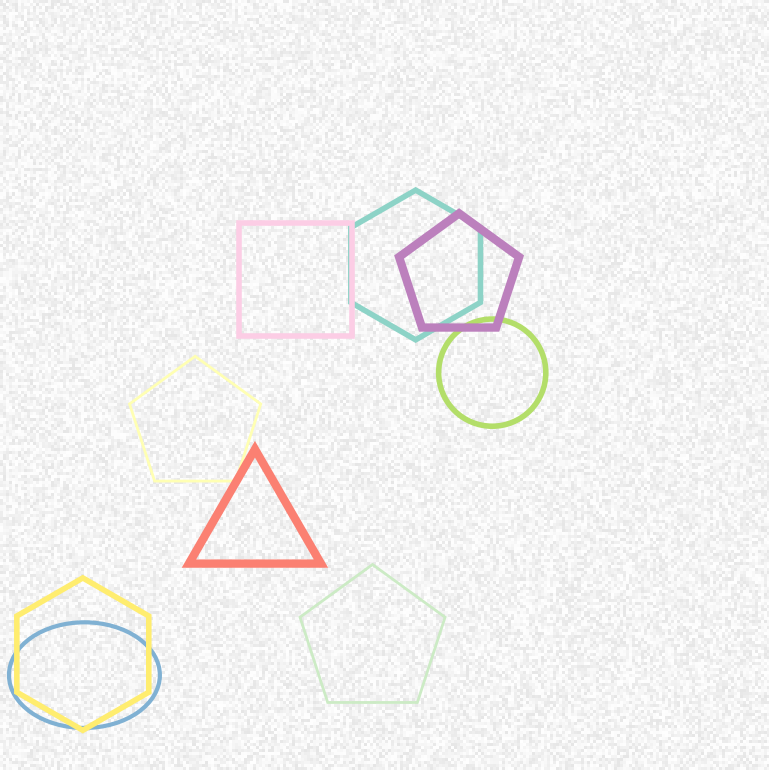[{"shape": "hexagon", "thickness": 2, "radius": 0.49, "center": [0.54, 0.656]}, {"shape": "pentagon", "thickness": 1, "radius": 0.45, "center": [0.253, 0.448]}, {"shape": "triangle", "thickness": 3, "radius": 0.5, "center": [0.331, 0.318]}, {"shape": "oval", "thickness": 1.5, "radius": 0.49, "center": [0.11, 0.123]}, {"shape": "circle", "thickness": 2, "radius": 0.35, "center": [0.639, 0.516]}, {"shape": "square", "thickness": 2, "radius": 0.37, "center": [0.383, 0.637]}, {"shape": "pentagon", "thickness": 3, "radius": 0.41, "center": [0.596, 0.641]}, {"shape": "pentagon", "thickness": 1, "radius": 0.5, "center": [0.484, 0.168]}, {"shape": "hexagon", "thickness": 2, "radius": 0.49, "center": [0.108, 0.15]}]